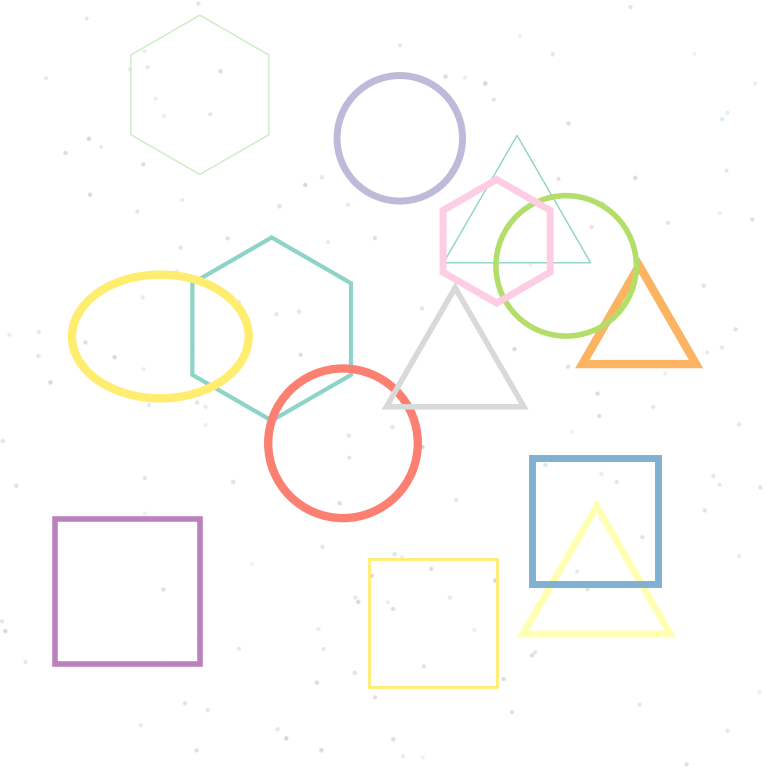[{"shape": "hexagon", "thickness": 1.5, "radius": 0.59, "center": [0.353, 0.573]}, {"shape": "triangle", "thickness": 0.5, "radius": 0.55, "center": [0.672, 0.714]}, {"shape": "triangle", "thickness": 2.5, "radius": 0.55, "center": [0.775, 0.232]}, {"shape": "circle", "thickness": 2.5, "radius": 0.41, "center": [0.519, 0.82]}, {"shape": "circle", "thickness": 3, "radius": 0.49, "center": [0.445, 0.424]}, {"shape": "square", "thickness": 2.5, "radius": 0.41, "center": [0.773, 0.323]}, {"shape": "triangle", "thickness": 3, "radius": 0.43, "center": [0.83, 0.57]}, {"shape": "circle", "thickness": 2, "radius": 0.46, "center": [0.735, 0.655]}, {"shape": "hexagon", "thickness": 2.5, "radius": 0.4, "center": [0.645, 0.687]}, {"shape": "triangle", "thickness": 2, "radius": 0.52, "center": [0.591, 0.523]}, {"shape": "square", "thickness": 2, "radius": 0.47, "center": [0.166, 0.231]}, {"shape": "hexagon", "thickness": 0.5, "radius": 0.52, "center": [0.26, 0.877]}, {"shape": "square", "thickness": 1, "radius": 0.42, "center": [0.563, 0.191]}, {"shape": "oval", "thickness": 3, "radius": 0.57, "center": [0.208, 0.563]}]